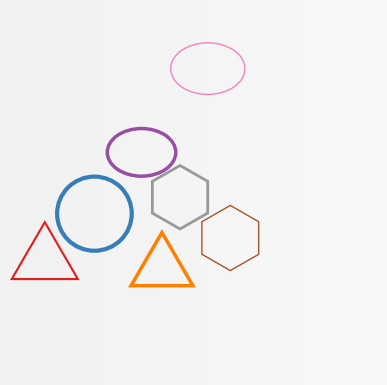[{"shape": "triangle", "thickness": 1.5, "radius": 0.49, "center": [0.116, 0.324]}, {"shape": "circle", "thickness": 3, "radius": 0.48, "center": [0.244, 0.445]}, {"shape": "oval", "thickness": 2.5, "radius": 0.44, "center": [0.365, 0.604]}, {"shape": "triangle", "thickness": 2.5, "radius": 0.46, "center": [0.418, 0.304]}, {"shape": "hexagon", "thickness": 1, "radius": 0.42, "center": [0.594, 0.382]}, {"shape": "oval", "thickness": 1, "radius": 0.48, "center": [0.536, 0.822]}, {"shape": "hexagon", "thickness": 2, "radius": 0.41, "center": [0.465, 0.488]}]